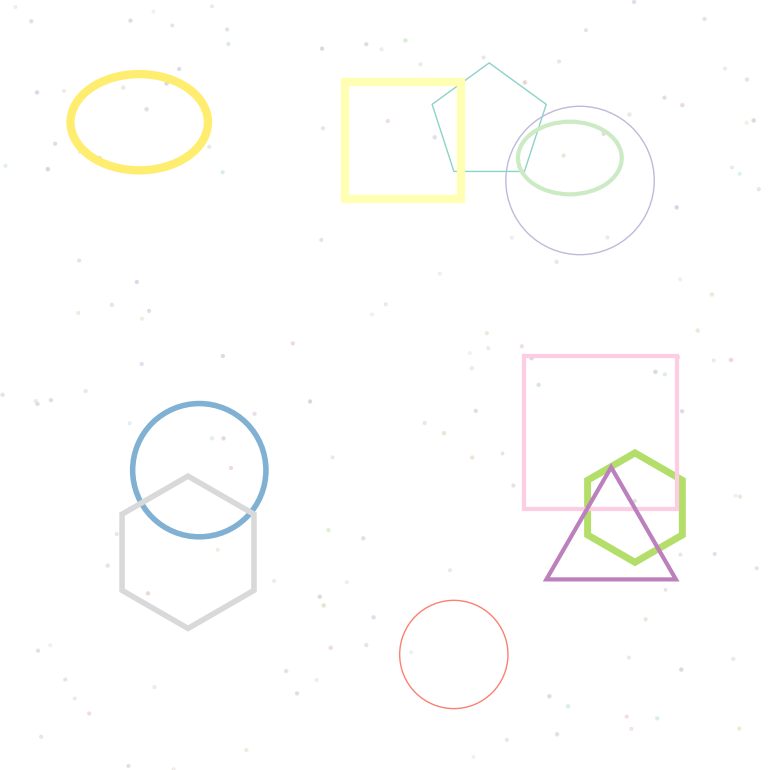[{"shape": "pentagon", "thickness": 0.5, "radius": 0.39, "center": [0.635, 0.84]}, {"shape": "square", "thickness": 3, "radius": 0.38, "center": [0.523, 0.817]}, {"shape": "circle", "thickness": 0.5, "radius": 0.48, "center": [0.753, 0.766]}, {"shape": "circle", "thickness": 0.5, "radius": 0.35, "center": [0.589, 0.15]}, {"shape": "circle", "thickness": 2, "radius": 0.43, "center": [0.259, 0.389]}, {"shape": "hexagon", "thickness": 2.5, "radius": 0.36, "center": [0.825, 0.341]}, {"shape": "square", "thickness": 1.5, "radius": 0.5, "center": [0.779, 0.438]}, {"shape": "hexagon", "thickness": 2, "radius": 0.49, "center": [0.244, 0.283]}, {"shape": "triangle", "thickness": 1.5, "radius": 0.49, "center": [0.794, 0.296]}, {"shape": "oval", "thickness": 1.5, "radius": 0.34, "center": [0.74, 0.795]}, {"shape": "oval", "thickness": 3, "radius": 0.45, "center": [0.181, 0.841]}]